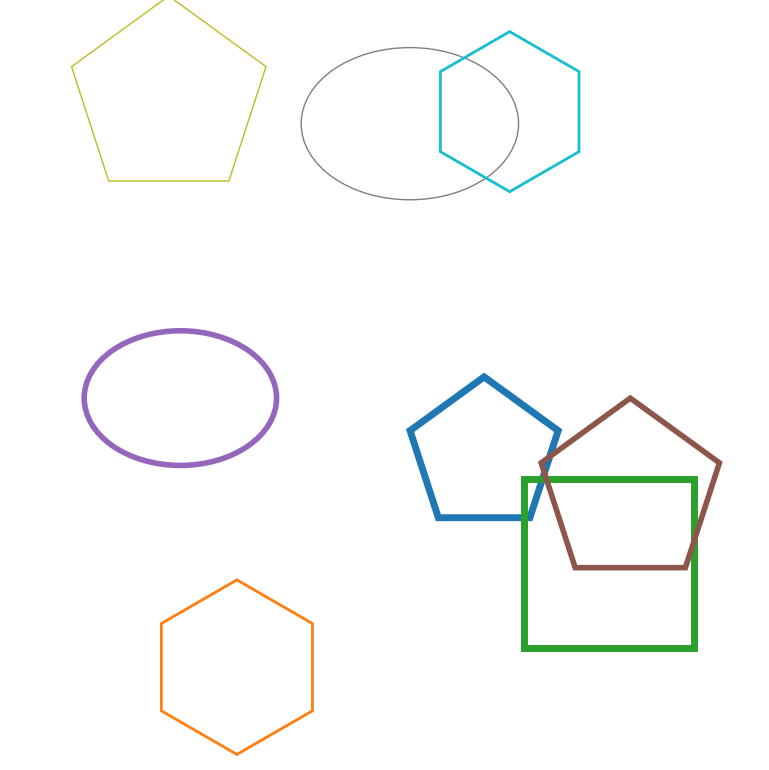[{"shape": "pentagon", "thickness": 2.5, "radius": 0.51, "center": [0.629, 0.409]}, {"shape": "hexagon", "thickness": 1, "radius": 0.57, "center": [0.308, 0.134]}, {"shape": "square", "thickness": 2.5, "radius": 0.55, "center": [0.791, 0.268]}, {"shape": "oval", "thickness": 2, "radius": 0.62, "center": [0.234, 0.483]}, {"shape": "pentagon", "thickness": 2, "radius": 0.61, "center": [0.819, 0.361]}, {"shape": "oval", "thickness": 0.5, "radius": 0.71, "center": [0.532, 0.839]}, {"shape": "pentagon", "thickness": 0.5, "radius": 0.66, "center": [0.219, 0.872]}, {"shape": "hexagon", "thickness": 1, "radius": 0.52, "center": [0.662, 0.855]}]